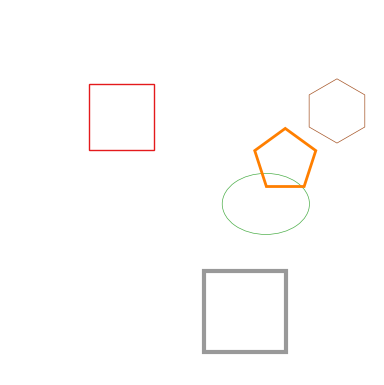[{"shape": "square", "thickness": 1, "radius": 0.43, "center": [0.316, 0.696]}, {"shape": "oval", "thickness": 0.5, "radius": 0.57, "center": [0.69, 0.47]}, {"shape": "pentagon", "thickness": 2, "radius": 0.42, "center": [0.741, 0.583]}, {"shape": "hexagon", "thickness": 0.5, "radius": 0.42, "center": [0.875, 0.712]}, {"shape": "square", "thickness": 3, "radius": 0.53, "center": [0.637, 0.19]}]